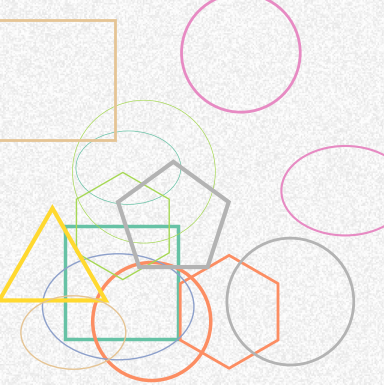[{"shape": "oval", "thickness": 0.5, "radius": 0.68, "center": [0.333, 0.564]}, {"shape": "square", "thickness": 2.5, "radius": 0.73, "center": [0.315, 0.267]}, {"shape": "hexagon", "thickness": 2, "radius": 0.73, "center": [0.595, 0.19]}, {"shape": "circle", "thickness": 2.5, "radius": 0.77, "center": [0.394, 0.165]}, {"shape": "oval", "thickness": 1, "radius": 0.98, "center": [0.307, 0.203]}, {"shape": "oval", "thickness": 1.5, "radius": 0.83, "center": [0.897, 0.505]}, {"shape": "circle", "thickness": 2, "radius": 0.77, "center": [0.626, 0.863]}, {"shape": "circle", "thickness": 0.5, "radius": 0.93, "center": [0.374, 0.554]}, {"shape": "hexagon", "thickness": 1, "radius": 0.7, "center": [0.319, 0.413]}, {"shape": "triangle", "thickness": 3, "radius": 0.8, "center": [0.136, 0.299]}, {"shape": "square", "thickness": 2, "radius": 0.78, "center": [0.143, 0.793]}, {"shape": "oval", "thickness": 1, "radius": 0.68, "center": [0.19, 0.136]}, {"shape": "circle", "thickness": 2, "radius": 0.82, "center": [0.754, 0.217]}, {"shape": "pentagon", "thickness": 3, "radius": 0.76, "center": [0.45, 0.429]}]